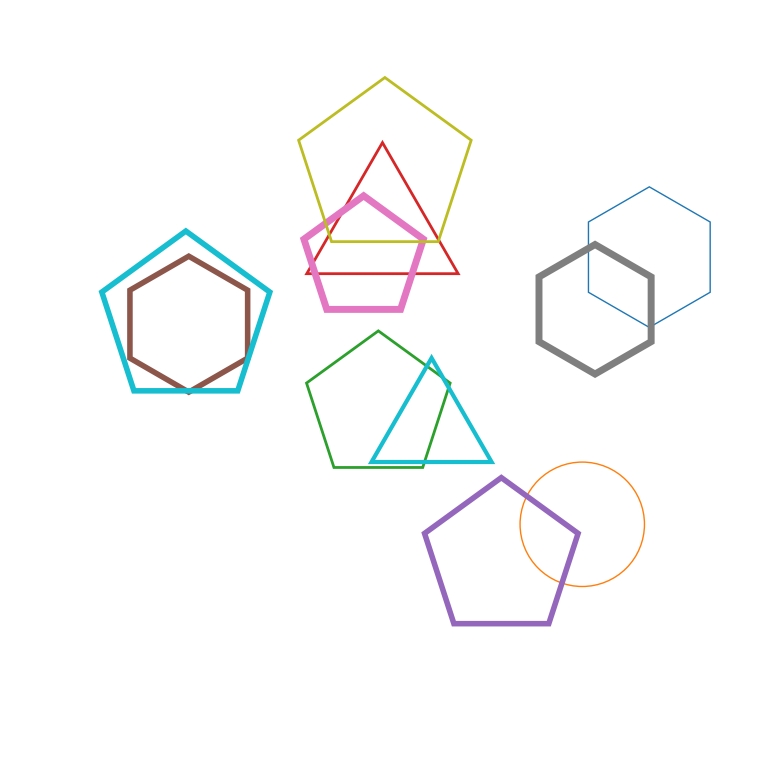[{"shape": "hexagon", "thickness": 0.5, "radius": 0.46, "center": [0.843, 0.666]}, {"shape": "circle", "thickness": 0.5, "radius": 0.4, "center": [0.756, 0.319]}, {"shape": "pentagon", "thickness": 1, "radius": 0.49, "center": [0.491, 0.472]}, {"shape": "triangle", "thickness": 1, "radius": 0.57, "center": [0.497, 0.701]}, {"shape": "pentagon", "thickness": 2, "radius": 0.52, "center": [0.651, 0.275]}, {"shape": "hexagon", "thickness": 2, "radius": 0.44, "center": [0.245, 0.579]}, {"shape": "pentagon", "thickness": 2.5, "radius": 0.41, "center": [0.472, 0.664]}, {"shape": "hexagon", "thickness": 2.5, "radius": 0.42, "center": [0.773, 0.598]}, {"shape": "pentagon", "thickness": 1, "radius": 0.59, "center": [0.5, 0.781]}, {"shape": "triangle", "thickness": 1.5, "radius": 0.45, "center": [0.56, 0.445]}, {"shape": "pentagon", "thickness": 2, "radius": 0.57, "center": [0.241, 0.585]}]